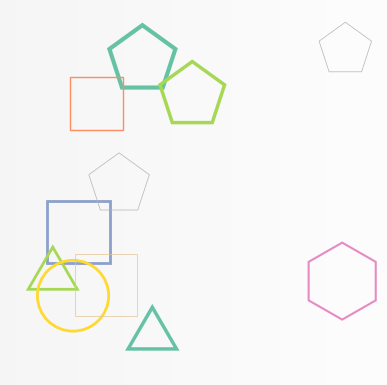[{"shape": "triangle", "thickness": 2.5, "radius": 0.36, "center": [0.393, 0.13]}, {"shape": "pentagon", "thickness": 3, "radius": 0.45, "center": [0.367, 0.845]}, {"shape": "square", "thickness": 1, "radius": 0.34, "center": [0.25, 0.731]}, {"shape": "square", "thickness": 2, "radius": 0.4, "center": [0.203, 0.397]}, {"shape": "hexagon", "thickness": 1.5, "radius": 0.5, "center": [0.883, 0.27]}, {"shape": "pentagon", "thickness": 2.5, "radius": 0.44, "center": [0.496, 0.752]}, {"shape": "triangle", "thickness": 2, "radius": 0.37, "center": [0.136, 0.285]}, {"shape": "circle", "thickness": 2, "radius": 0.46, "center": [0.188, 0.232]}, {"shape": "square", "thickness": 0.5, "radius": 0.41, "center": [0.273, 0.26]}, {"shape": "pentagon", "thickness": 0.5, "radius": 0.36, "center": [0.891, 0.871]}, {"shape": "pentagon", "thickness": 0.5, "radius": 0.41, "center": [0.307, 0.521]}]